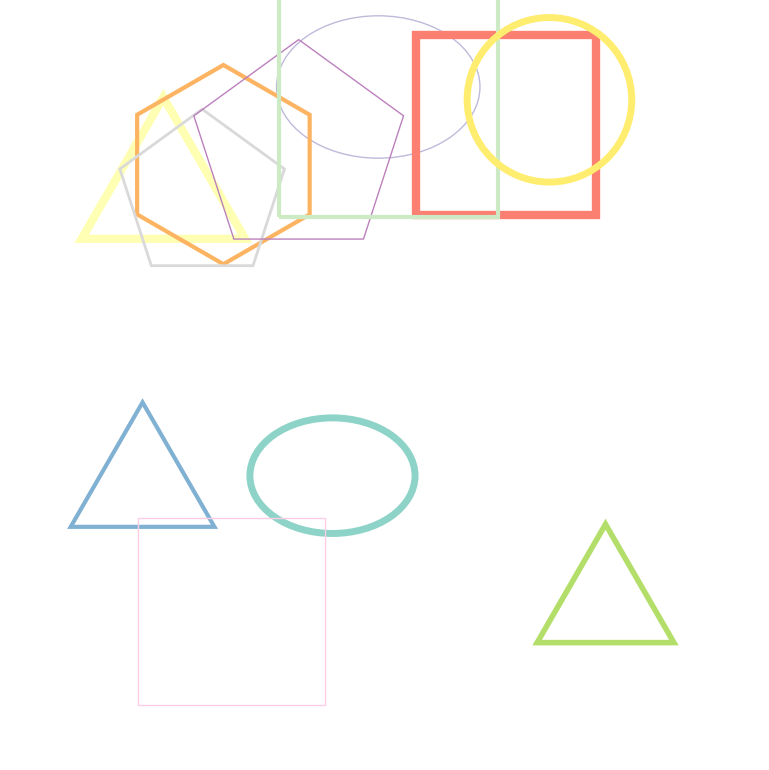[{"shape": "oval", "thickness": 2.5, "radius": 0.54, "center": [0.432, 0.382]}, {"shape": "triangle", "thickness": 3, "radius": 0.61, "center": [0.212, 0.751]}, {"shape": "oval", "thickness": 0.5, "radius": 0.66, "center": [0.491, 0.887]}, {"shape": "square", "thickness": 3, "radius": 0.58, "center": [0.658, 0.838]}, {"shape": "triangle", "thickness": 1.5, "radius": 0.54, "center": [0.185, 0.37]}, {"shape": "hexagon", "thickness": 1.5, "radius": 0.65, "center": [0.29, 0.786]}, {"shape": "triangle", "thickness": 2, "radius": 0.51, "center": [0.786, 0.217]}, {"shape": "square", "thickness": 0.5, "radius": 0.61, "center": [0.301, 0.206]}, {"shape": "pentagon", "thickness": 1, "radius": 0.56, "center": [0.263, 0.746]}, {"shape": "pentagon", "thickness": 0.5, "radius": 0.72, "center": [0.388, 0.805]}, {"shape": "square", "thickness": 1.5, "radius": 0.71, "center": [0.504, 0.86]}, {"shape": "circle", "thickness": 2.5, "radius": 0.53, "center": [0.714, 0.87]}]